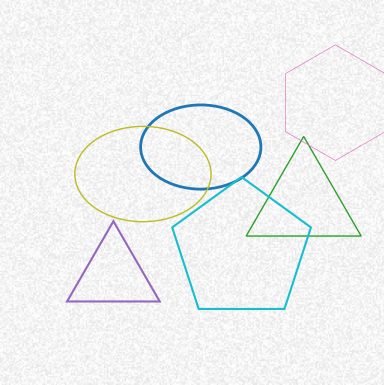[{"shape": "oval", "thickness": 2, "radius": 0.78, "center": [0.521, 0.618]}, {"shape": "triangle", "thickness": 1, "radius": 0.86, "center": [0.789, 0.473]}, {"shape": "triangle", "thickness": 1.5, "radius": 0.69, "center": [0.295, 0.286]}, {"shape": "hexagon", "thickness": 0.5, "radius": 0.75, "center": [0.871, 0.733]}, {"shape": "oval", "thickness": 1, "radius": 0.88, "center": [0.371, 0.548]}, {"shape": "pentagon", "thickness": 1.5, "radius": 0.95, "center": [0.627, 0.351]}]